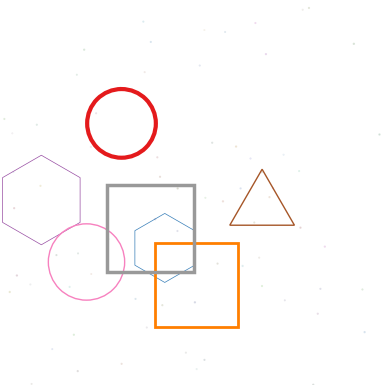[{"shape": "circle", "thickness": 3, "radius": 0.45, "center": [0.316, 0.68]}, {"shape": "hexagon", "thickness": 0.5, "radius": 0.45, "center": [0.428, 0.356]}, {"shape": "hexagon", "thickness": 0.5, "radius": 0.58, "center": [0.107, 0.481]}, {"shape": "square", "thickness": 2, "radius": 0.54, "center": [0.511, 0.261]}, {"shape": "triangle", "thickness": 1, "radius": 0.48, "center": [0.681, 0.463]}, {"shape": "circle", "thickness": 1, "radius": 0.5, "center": [0.225, 0.32]}, {"shape": "square", "thickness": 2.5, "radius": 0.56, "center": [0.391, 0.407]}]